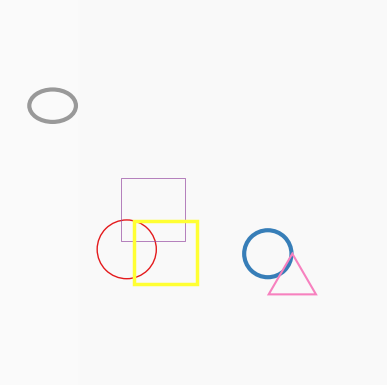[{"shape": "circle", "thickness": 1, "radius": 0.38, "center": [0.327, 0.352]}, {"shape": "circle", "thickness": 3, "radius": 0.31, "center": [0.691, 0.341]}, {"shape": "square", "thickness": 0.5, "radius": 0.41, "center": [0.396, 0.457]}, {"shape": "square", "thickness": 2.5, "radius": 0.41, "center": [0.427, 0.345]}, {"shape": "triangle", "thickness": 1.5, "radius": 0.35, "center": [0.754, 0.271]}, {"shape": "oval", "thickness": 3, "radius": 0.3, "center": [0.136, 0.725]}]